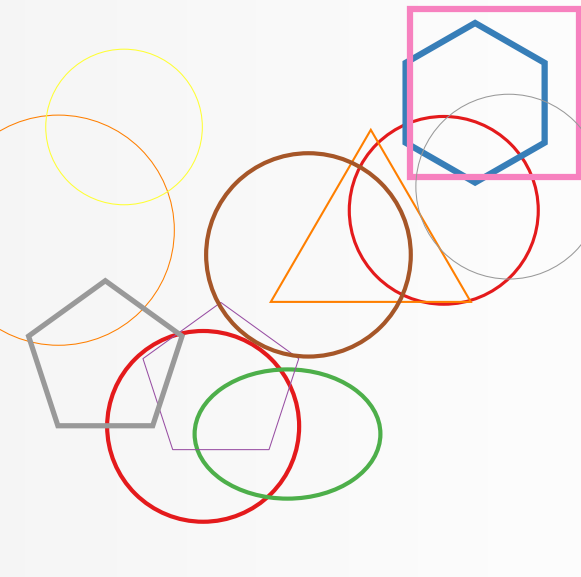[{"shape": "circle", "thickness": 1.5, "radius": 0.81, "center": [0.763, 0.635]}, {"shape": "circle", "thickness": 2, "radius": 0.83, "center": [0.349, 0.261]}, {"shape": "hexagon", "thickness": 3, "radius": 0.69, "center": [0.817, 0.821]}, {"shape": "oval", "thickness": 2, "radius": 0.8, "center": [0.495, 0.248]}, {"shape": "pentagon", "thickness": 0.5, "radius": 0.7, "center": [0.38, 0.335]}, {"shape": "triangle", "thickness": 1, "radius": 0.99, "center": [0.638, 0.576]}, {"shape": "circle", "thickness": 0.5, "radius": 1.0, "center": [0.101, 0.601]}, {"shape": "circle", "thickness": 0.5, "radius": 0.67, "center": [0.213, 0.779]}, {"shape": "circle", "thickness": 2, "radius": 0.88, "center": [0.531, 0.558]}, {"shape": "square", "thickness": 3, "radius": 0.73, "center": [0.851, 0.838]}, {"shape": "circle", "thickness": 0.5, "radius": 0.8, "center": [0.875, 0.676]}, {"shape": "pentagon", "thickness": 2.5, "radius": 0.69, "center": [0.181, 0.374]}]